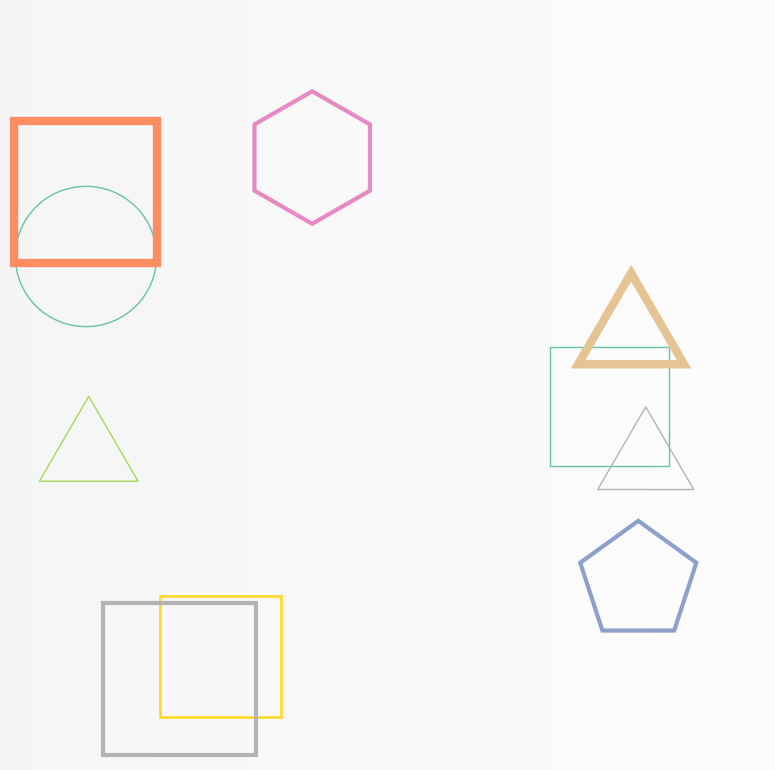[{"shape": "circle", "thickness": 0.5, "radius": 0.46, "center": [0.111, 0.667]}, {"shape": "square", "thickness": 0.5, "radius": 0.38, "center": [0.786, 0.472]}, {"shape": "square", "thickness": 3, "radius": 0.46, "center": [0.11, 0.751]}, {"shape": "pentagon", "thickness": 1.5, "radius": 0.39, "center": [0.824, 0.245]}, {"shape": "hexagon", "thickness": 1.5, "radius": 0.43, "center": [0.403, 0.795]}, {"shape": "triangle", "thickness": 0.5, "radius": 0.37, "center": [0.114, 0.412]}, {"shape": "square", "thickness": 1, "radius": 0.39, "center": [0.285, 0.147]}, {"shape": "triangle", "thickness": 3, "radius": 0.39, "center": [0.814, 0.566]}, {"shape": "triangle", "thickness": 0.5, "radius": 0.36, "center": [0.833, 0.4]}, {"shape": "square", "thickness": 1.5, "radius": 0.49, "center": [0.232, 0.118]}]